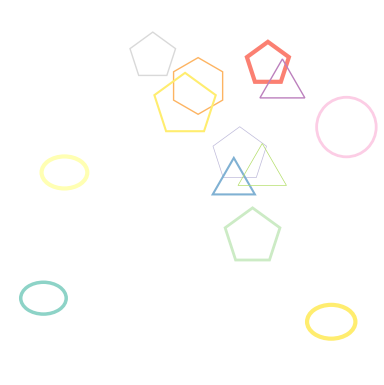[{"shape": "oval", "thickness": 2.5, "radius": 0.3, "center": [0.113, 0.226]}, {"shape": "oval", "thickness": 3, "radius": 0.3, "center": [0.167, 0.552]}, {"shape": "pentagon", "thickness": 0.5, "radius": 0.37, "center": [0.623, 0.598]}, {"shape": "pentagon", "thickness": 3, "radius": 0.29, "center": [0.696, 0.834]}, {"shape": "triangle", "thickness": 1.5, "radius": 0.32, "center": [0.607, 0.527]}, {"shape": "hexagon", "thickness": 1, "radius": 0.37, "center": [0.515, 0.777]}, {"shape": "triangle", "thickness": 0.5, "radius": 0.36, "center": [0.681, 0.555]}, {"shape": "circle", "thickness": 2, "radius": 0.39, "center": [0.9, 0.67]}, {"shape": "pentagon", "thickness": 1, "radius": 0.31, "center": [0.397, 0.854]}, {"shape": "triangle", "thickness": 1, "radius": 0.34, "center": [0.733, 0.779]}, {"shape": "pentagon", "thickness": 2, "radius": 0.37, "center": [0.656, 0.385]}, {"shape": "oval", "thickness": 3, "radius": 0.31, "center": [0.86, 0.164]}, {"shape": "pentagon", "thickness": 1.5, "radius": 0.42, "center": [0.481, 0.727]}]